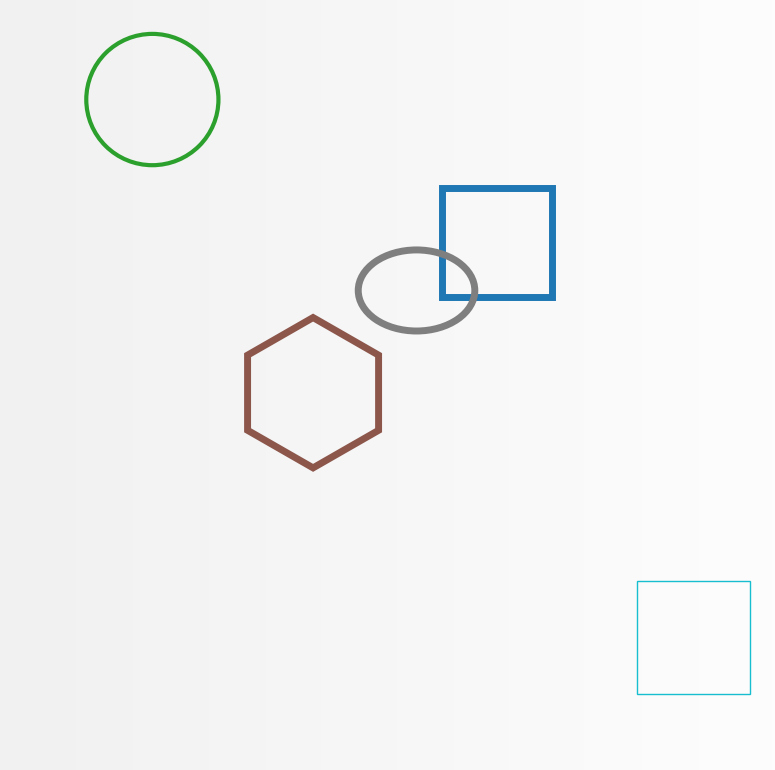[{"shape": "square", "thickness": 2.5, "radius": 0.36, "center": [0.642, 0.685]}, {"shape": "circle", "thickness": 1.5, "radius": 0.43, "center": [0.197, 0.871]}, {"shape": "hexagon", "thickness": 2.5, "radius": 0.49, "center": [0.404, 0.49]}, {"shape": "oval", "thickness": 2.5, "radius": 0.38, "center": [0.537, 0.623]}, {"shape": "square", "thickness": 0.5, "radius": 0.37, "center": [0.895, 0.172]}]